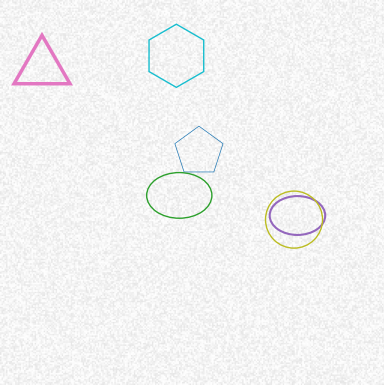[{"shape": "pentagon", "thickness": 0.5, "radius": 0.33, "center": [0.517, 0.607]}, {"shape": "oval", "thickness": 1, "radius": 0.42, "center": [0.466, 0.492]}, {"shape": "oval", "thickness": 1.5, "radius": 0.36, "center": [0.773, 0.44]}, {"shape": "triangle", "thickness": 2.5, "radius": 0.42, "center": [0.109, 0.824]}, {"shape": "circle", "thickness": 1, "radius": 0.37, "center": [0.764, 0.43]}, {"shape": "hexagon", "thickness": 1, "radius": 0.41, "center": [0.458, 0.855]}]